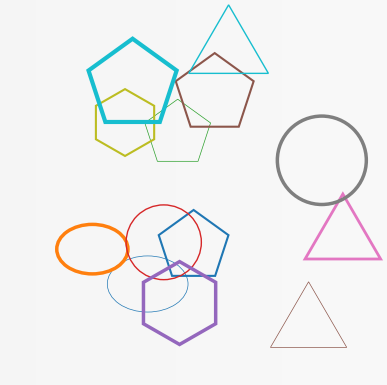[{"shape": "pentagon", "thickness": 1.5, "radius": 0.47, "center": [0.5, 0.36]}, {"shape": "oval", "thickness": 0.5, "radius": 0.52, "center": [0.381, 0.262]}, {"shape": "oval", "thickness": 2.5, "radius": 0.46, "center": [0.238, 0.353]}, {"shape": "pentagon", "thickness": 0.5, "radius": 0.45, "center": [0.459, 0.653]}, {"shape": "circle", "thickness": 1, "radius": 0.49, "center": [0.423, 0.371]}, {"shape": "hexagon", "thickness": 2.5, "radius": 0.54, "center": [0.463, 0.213]}, {"shape": "triangle", "thickness": 0.5, "radius": 0.57, "center": [0.796, 0.154]}, {"shape": "pentagon", "thickness": 1.5, "radius": 0.53, "center": [0.554, 0.756]}, {"shape": "triangle", "thickness": 2, "radius": 0.56, "center": [0.885, 0.384]}, {"shape": "circle", "thickness": 2.5, "radius": 0.57, "center": [0.831, 0.584]}, {"shape": "hexagon", "thickness": 1.5, "radius": 0.43, "center": [0.323, 0.682]}, {"shape": "triangle", "thickness": 1, "radius": 0.59, "center": [0.59, 0.869]}, {"shape": "pentagon", "thickness": 3, "radius": 0.6, "center": [0.342, 0.78]}]